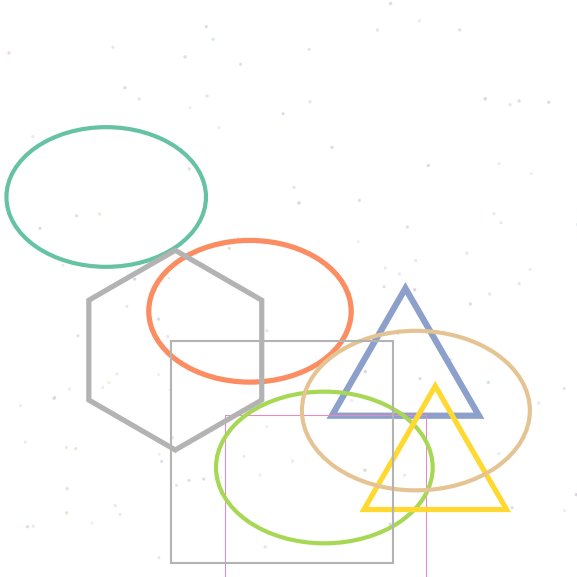[{"shape": "oval", "thickness": 2, "radius": 0.86, "center": [0.184, 0.658]}, {"shape": "oval", "thickness": 2.5, "radius": 0.88, "center": [0.433, 0.46]}, {"shape": "triangle", "thickness": 3, "radius": 0.74, "center": [0.702, 0.353]}, {"shape": "square", "thickness": 0.5, "radius": 0.87, "center": [0.564, 0.106]}, {"shape": "oval", "thickness": 2, "radius": 0.94, "center": [0.562, 0.19]}, {"shape": "triangle", "thickness": 2.5, "radius": 0.71, "center": [0.754, 0.188]}, {"shape": "oval", "thickness": 2, "radius": 0.99, "center": [0.72, 0.288]}, {"shape": "square", "thickness": 1, "radius": 0.96, "center": [0.488, 0.216]}, {"shape": "hexagon", "thickness": 2.5, "radius": 0.86, "center": [0.304, 0.393]}]